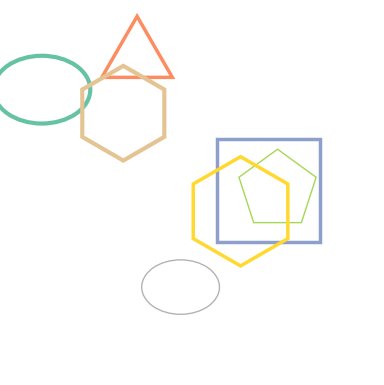[{"shape": "oval", "thickness": 3, "radius": 0.63, "center": [0.109, 0.767]}, {"shape": "triangle", "thickness": 2.5, "radius": 0.53, "center": [0.356, 0.852]}, {"shape": "square", "thickness": 2.5, "radius": 0.67, "center": [0.697, 0.504]}, {"shape": "pentagon", "thickness": 1, "radius": 0.53, "center": [0.721, 0.507]}, {"shape": "hexagon", "thickness": 2.5, "radius": 0.71, "center": [0.625, 0.451]}, {"shape": "hexagon", "thickness": 3, "radius": 0.62, "center": [0.32, 0.706]}, {"shape": "oval", "thickness": 1, "radius": 0.5, "center": [0.469, 0.254]}]